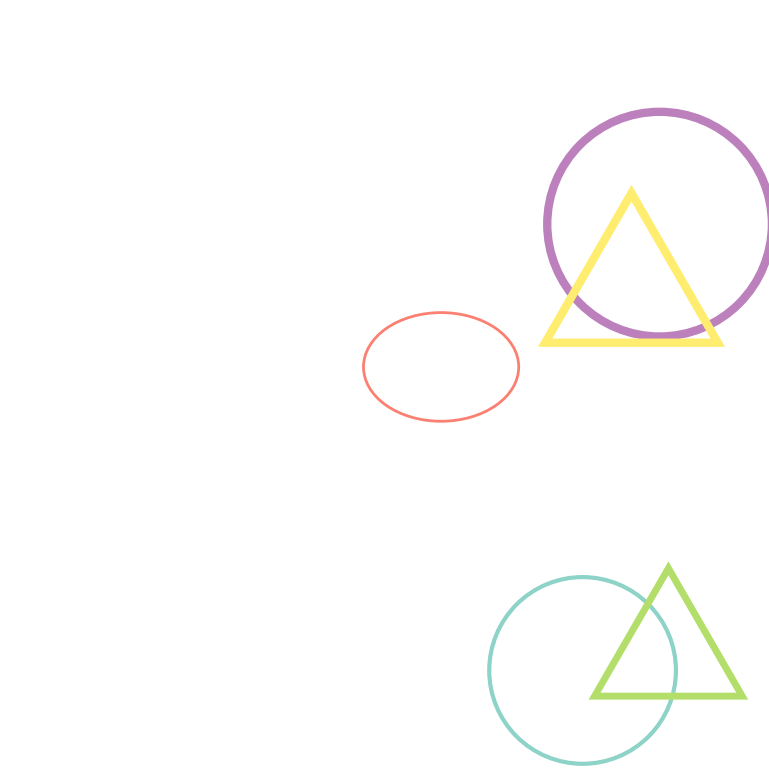[{"shape": "circle", "thickness": 1.5, "radius": 0.61, "center": [0.757, 0.129]}, {"shape": "oval", "thickness": 1, "radius": 0.5, "center": [0.573, 0.523]}, {"shape": "triangle", "thickness": 2.5, "radius": 0.55, "center": [0.868, 0.151]}, {"shape": "circle", "thickness": 3, "radius": 0.73, "center": [0.857, 0.709]}, {"shape": "triangle", "thickness": 3, "radius": 0.65, "center": [0.82, 0.62]}]